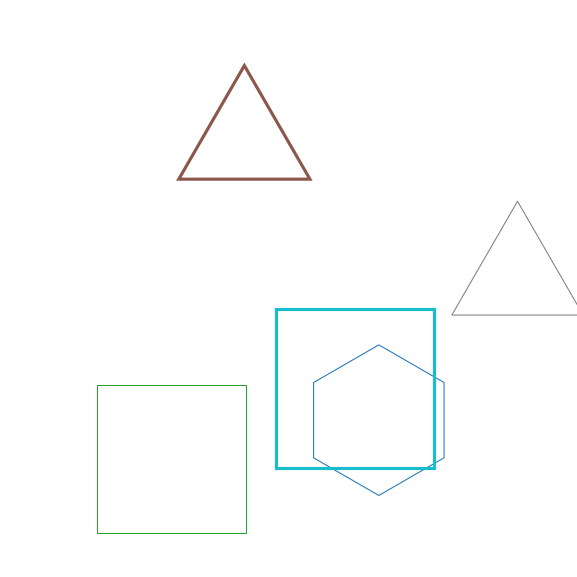[{"shape": "hexagon", "thickness": 0.5, "radius": 0.65, "center": [0.656, 0.272]}, {"shape": "square", "thickness": 0.5, "radius": 0.64, "center": [0.297, 0.204]}, {"shape": "triangle", "thickness": 1.5, "radius": 0.66, "center": [0.423, 0.754]}, {"shape": "triangle", "thickness": 0.5, "radius": 0.66, "center": [0.896, 0.519]}, {"shape": "square", "thickness": 1.5, "radius": 0.69, "center": [0.615, 0.327]}]